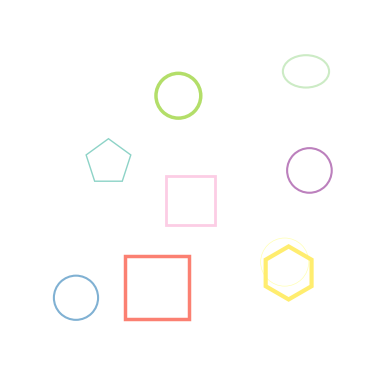[{"shape": "pentagon", "thickness": 1, "radius": 0.31, "center": [0.282, 0.579]}, {"shape": "circle", "thickness": 0.5, "radius": 0.31, "center": [0.739, 0.319]}, {"shape": "square", "thickness": 2.5, "radius": 0.41, "center": [0.408, 0.254]}, {"shape": "circle", "thickness": 1.5, "radius": 0.29, "center": [0.197, 0.227]}, {"shape": "circle", "thickness": 2.5, "radius": 0.29, "center": [0.463, 0.751]}, {"shape": "square", "thickness": 2, "radius": 0.32, "center": [0.495, 0.479]}, {"shape": "circle", "thickness": 1.5, "radius": 0.29, "center": [0.804, 0.557]}, {"shape": "oval", "thickness": 1.5, "radius": 0.3, "center": [0.795, 0.815]}, {"shape": "hexagon", "thickness": 3, "radius": 0.34, "center": [0.75, 0.291]}]